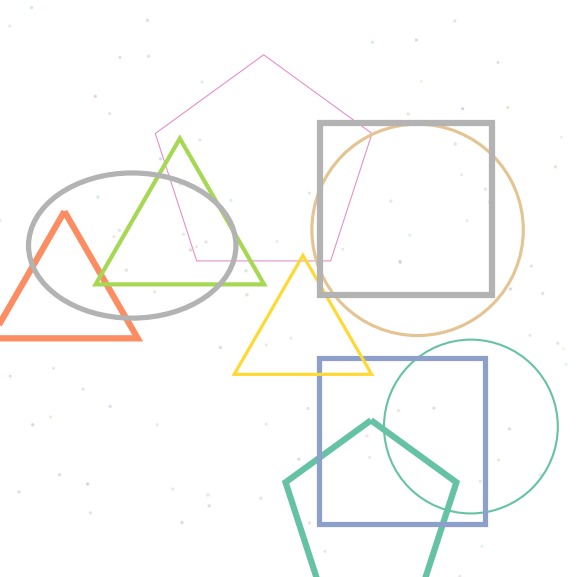[{"shape": "pentagon", "thickness": 3, "radius": 0.78, "center": [0.642, 0.116]}, {"shape": "circle", "thickness": 1, "radius": 0.75, "center": [0.815, 0.261]}, {"shape": "triangle", "thickness": 3, "radius": 0.73, "center": [0.112, 0.487]}, {"shape": "square", "thickness": 2.5, "radius": 0.72, "center": [0.697, 0.235]}, {"shape": "pentagon", "thickness": 0.5, "radius": 0.99, "center": [0.457, 0.707]}, {"shape": "triangle", "thickness": 2, "radius": 0.84, "center": [0.311, 0.591]}, {"shape": "triangle", "thickness": 1.5, "radius": 0.69, "center": [0.525, 0.42]}, {"shape": "circle", "thickness": 1.5, "radius": 0.92, "center": [0.723, 0.601]}, {"shape": "oval", "thickness": 2.5, "radius": 0.9, "center": [0.229, 0.574]}, {"shape": "square", "thickness": 3, "radius": 0.75, "center": [0.703, 0.637]}]